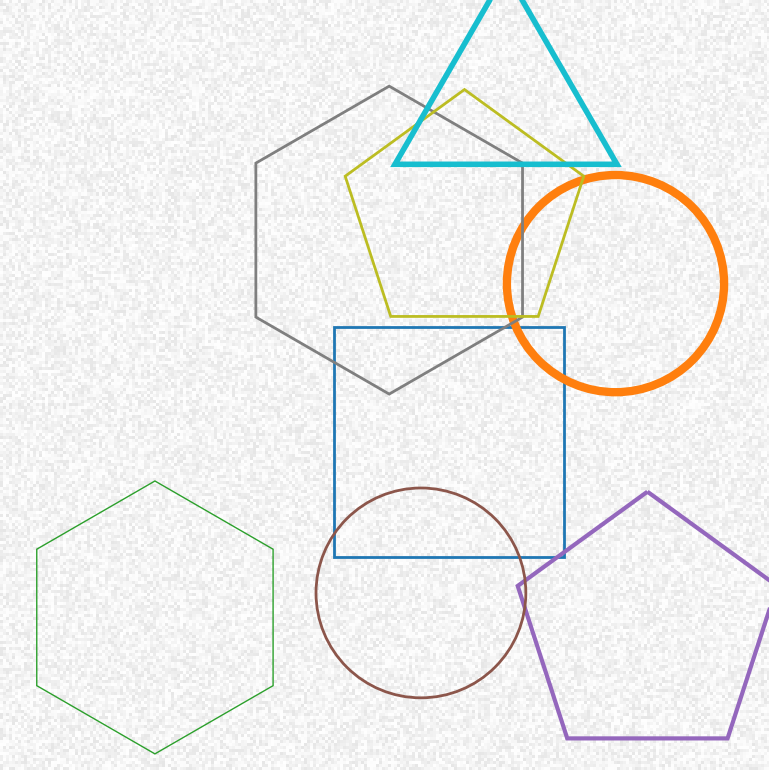[{"shape": "square", "thickness": 1, "radius": 0.75, "center": [0.583, 0.426]}, {"shape": "circle", "thickness": 3, "radius": 0.71, "center": [0.799, 0.632]}, {"shape": "hexagon", "thickness": 0.5, "radius": 0.89, "center": [0.201, 0.198]}, {"shape": "pentagon", "thickness": 1.5, "radius": 0.89, "center": [0.841, 0.184]}, {"shape": "circle", "thickness": 1, "radius": 0.68, "center": [0.547, 0.23]}, {"shape": "hexagon", "thickness": 1, "radius": 1.0, "center": [0.505, 0.688]}, {"shape": "pentagon", "thickness": 1, "radius": 0.81, "center": [0.603, 0.721]}, {"shape": "triangle", "thickness": 2, "radius": 0.83, "center": [0.657, 0.87]}]